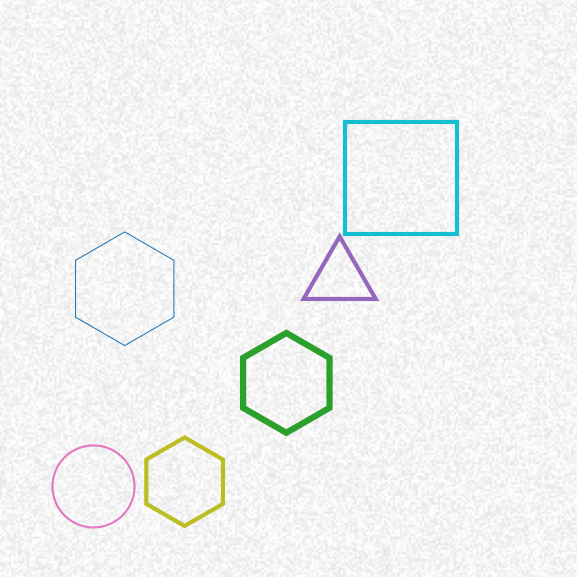[{"shape": "hexagon", "thickness": 0.5, "radius": 0.49, "center": [0.216, 0.499]}, {"shape": "hexagon", "thickness": 3, "radius": 0.43, "center": [0.496, 0.336]}, {"shape": "triangle", "thickness": 2, "radius": 0.36, "center": [0.588, 0.518]}, {"shape": "circle", "thickness": 1, "radius": 0.35, "center": [0.162, 0.157]}, {"shape": "hexagon", "thickness": 2, "radius": 0.38, "center": [0.32, 0.165]}, {"shape": "square", "thickness": 2, "radius": 0.49, "center": [0.694, 0.691]}]